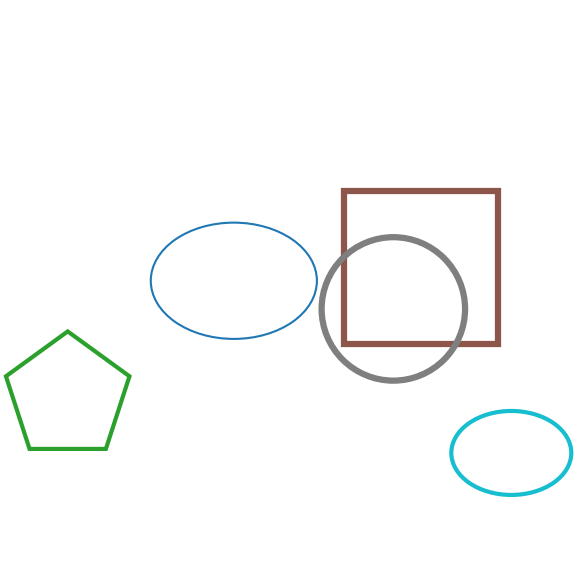[{"shape": "oval", "thickness": 1, "radius": 0.72, "center": [0.405, 0.513]}, {"shape": "pentagon", "thickness": 2, "radius": 0.56, "center": [0.117, 0.313]}, {"shape": "square", "thickness": 3, "radius": 0.66, "center": [0.729, 0.536]}, {"shape": "circle", "thickness": 3, "radius": 0.62, "center": [0.681, 0.464]}, {"shape": "oval", "thickness": 2, "radius": 0.52, "center": [0.885, 0.215]}]